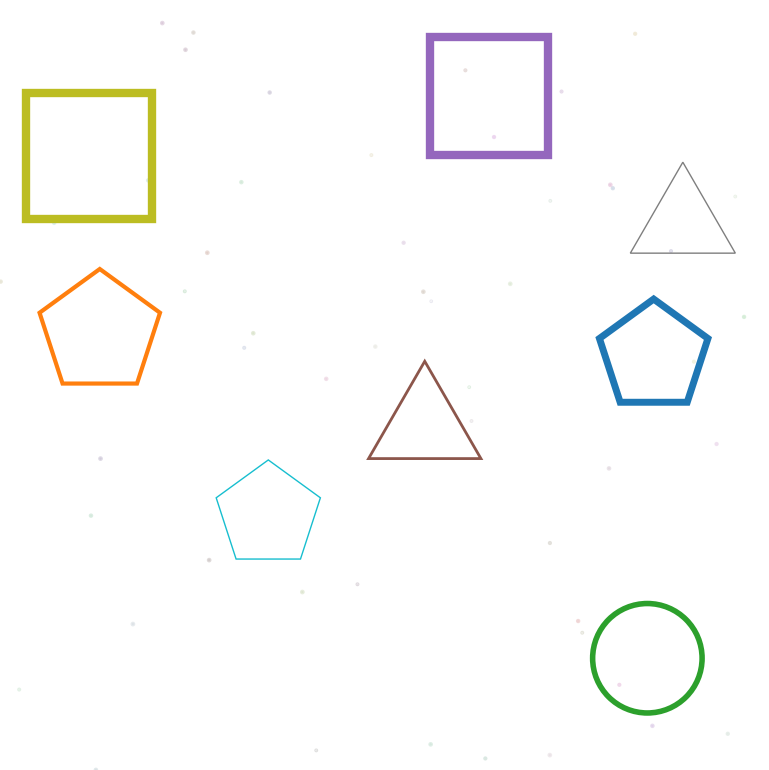[{"shape": "pentagon", "thickness": 2.5, "radius": 0.37, "center": [0.849, 0.538]}, {"shape": "pentagon", "thickness": 1.5, "radius": 0.41, "center": [0.13, 0.568]}, {"shape": "circle", "thickness": 2, "radius": 0.36, "center": [0.841, 0.145]}, {"shape": "square", "thickness": 3, "radius": 0.38, "center": [0.635, 0.876]}, {"shape": "triangle", "thickness": 1, "radius": 0.42, "center": [0.552, 0.447]}, {"shape": "triangle", "thickness": 0.5, "radius": 0.39, "center": [0.887, 0.711]}, {"shape": "square", "thickness": 3, "radius": 0.41, "center": [0.116, 0.798]}, {"shape": "pentagon", "thickness": 0.5, "radius": 0.36, "center": [0.348, 0.332]}]